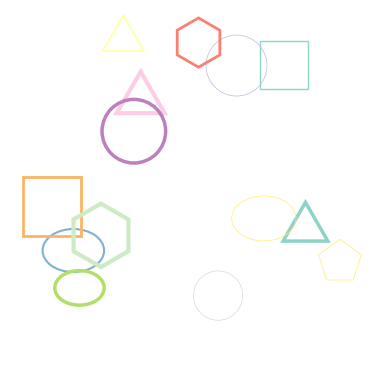[{"shape": "square", "thickness": 1, "radius": 0.31, "center": [0.737, 0.831]}, {"shape": "triangle", "thickness": 2.5, "radius": 0.34, "center": [0.793, 0.407]}, {"shape": "triangle", "thickness": 1.5, "radius": 0.31, "center": [0.32, 0.899]}, {"shape": "circle", "thickness": 0.5, "radius": 0.4, "center": [0.614, 0.83]}, {"shape": "hexagon", "thickness": 2, "radius": 0.32, "center": [0.516, 0.889]}, {"shape": "oval", "thickness": 1.5, "radius": 0.4, "center": [0.19, 0.349]}, {"shape": "square", "thickness": 2, "radius": 0.38, "center": [0.135, 0.464]}, {"shape": "oval", "thickness": 2.5, "radius": 0.32, "center": [0.206, 0.252]}, {"shape": "triangle", "thickness": 3, "radius": 0.36, "center": [0.365, 0.742]}, {"shape": "circle", "thickness": 0.5, "radius": 0.32, "center": [0.566, 0.232]}, {"shape": "circle", "thickness": 2.5, "radius": 0.41, "center": [0.348, 0.659]}, {"shape": "hexagon", "thickness": 3, "radius": 0.41, "center": [0.262, 0.389]}, {"shape": "oval", "thickness": 0.5, "radius": 0.42, "center": [0.685, 0.433]}, {"shape": "pentagon", "thickness": 0.5, "radius": 0.29, "center": [0.883, 0.32]}]